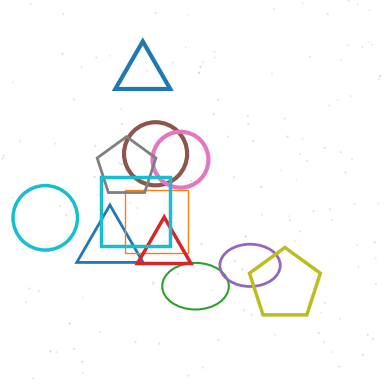[{"shape": "triangle", "thickness": 2, "radius": 0.5, "center": [0.285, 0.368]}, {"shape": "triangle", "thickness": 3, "radius": 0.41, "center": [0.371, 0.81]}, {"shape": "square", "thickness": 1, "radius": 0.41, "center": [0.405, 0.425]}, {"shape": "oval", "thickness": 1.5, "radius": 0.43, "center": [0.508, 0.257]}, {"shape": "triangle", "thickness": 2.5, "radius": 0.4, "center": [0.426, 0.356]}, {"shape": "oval", "thickness": 2, "radius": 0.39, "center": [0.65, 0.311]}, {"shape": "circle", "thickness": 3, "radius": 0.41, "center": [0.404, 0.601]}, {"shape": "circle", "thickness": 3, "radius": 0.36, "center": [0.469, 0.585]}, {"shape": "pentagon", "thickness": 2, "radius": 0.4, "center": [0.329, 0.565]}, {"shape": "pentagon", "thickness": 2.5, "radius": 0.48, "center": [0.74, 0.26]}, {"shape": "square", "thickness": 2.5, "radius": 0.45, "center": [0.351, 0.45]}, {"shape": "circle", "thickness": 2.5, "radius": 0.42, "center": [0.118, 0.434]}]